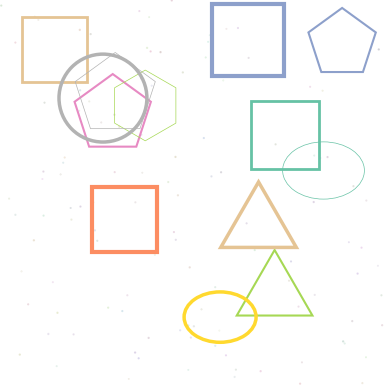[{"shape": "square", "thickness": 2, "radius": 0.44, "center": [0.74, 0.65]}, {"shape": "oval", "thickness": 0.5, "radius": 0.53, "center": [0.84, 0.557]}, {"shape": "square", "thickness": 3, "radius": 0.42, "center": [0.324, 0.43]}, {"shape": "square", "thickness": 3, "radius": 0.47, "center": [0.644, 0.897]}, {"shape": "pentagon", "thickness": 1.5, "radius": 0.46, "center": [0.889, 0.887]}, {"shape": "pentagon", "thickness": 1.5, "radius": 0.52, "center": [0.293, 0.703]}, {"shape": "triangle", "thickness": 1.5, "radius": 0.57, "center": [0.713, 0.237]}, {"shape": "hexagon", "thickness": 0.5, "radius": 0.46, "center": [0.377, 0.726]}, {"shape": "oval", "thickness": 2.5, "radius": 0.47, "center": [0.572, 0.176]}, {"shape": "triangle", "thickness": 2.5, "radius": 0.57, "center": [0.672, 0.414]}, {"shape": "square", "thickness": 2, "radius": 0.42, "center": [0.142, 0.872]}, {"shape": "pentagon", "thickness": 0.5, "radius": 0.55, "center": [0.299, 0.754]}, {"shape": "circle", "thickness": 2.5, "radius": 0.57, "center": [0.267, 0.745]}]